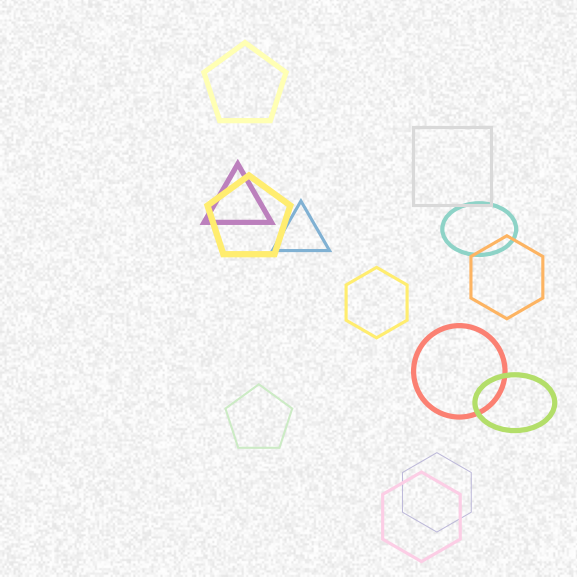[{"shape": "oval", "thickness": 2, "radius": 0.32, "center": [0.83, 0.602]}, {"shape": "pentagon", "thickness": 2.5, "radius": 0.37, "center": [0.424, 0.851]}, {"shape": "hexagon", "thickness": 0.5, "radius": 0.34, "center": [0.756, 0.147]}, {"shape": "circle", "thickness": 2.5, "radius": 0.4, "center": [0.795, 0.356]}, {"shape": "triangle", "thickness": 1.5, "radius": 0.29, "center": [0.521, 0.594]}, {"shape": "hexagon", "thickness": 1.5, "radius": 0.36, "center": [0.878, 0.519]}, {"shape": "oval", "thickness": 2.5, "radius": 0.35, "center": [0.891, 0.302]}, {"shape": "hexagon", "thickness": 1.5, "radius": 0.39, "center": [0.73, 0.104]}, {"shape": "square", "thickness": 1.5, "radius": 0.34, "center": [0.782, 0.712]}, {"shape": "triangle", "thickness": 2.5, "radius": 0.34, "center": [0.412, 0.648]}, {"shape": "pentagon", "thickness": 1, "radius": 0.3, "center": [0.448, 0.273]}, {"shape": "hexagon", "thickness": 1.5, "radius": 0.3, "center": [0.652, 0.475]}, {"shape": "pentagon", "thickness": 3, "radius": 0.38, "center": [0.431, 0.62]}]